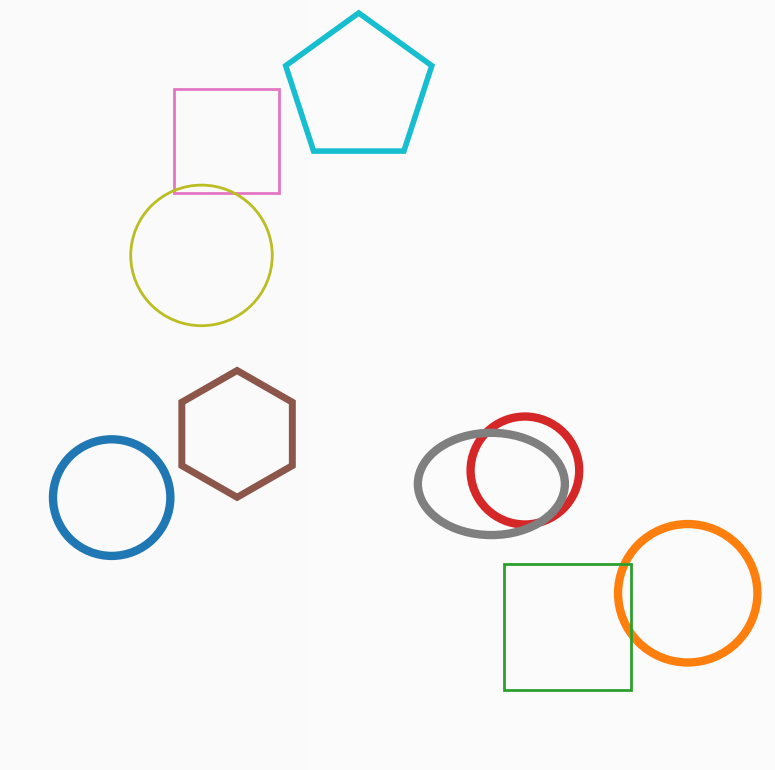[{"shape": "circle", "thickness": 3, "radius": 0.38, "center": [0.144, 0.354]}, {"shape": "circle", "thickness": 3, "radius": 0.45, "center": [0.887, 0.23]}, {"shape": "square", "thickness": 1, "radius": 0.41, "center": [0.732, 0.186]}, {"shape": "circle", "thickness": 3, "radius": 0.35, "center": [0.677, 0.389]}, {"shape": "hexagon", "thickness": 2.5, "radius": 0.41, "center": [0.306, 0.436]}, {"shape": "square", "thickness": 1, "radius": 0.34, "center": [0.292, 0.817]}, {"shape": "oval", "thickness": 3, "radius": 0.47, "center": [0.634, 0.372]}, {"shape": "circle", "thickness": 1, "radius": 0.46, "center": [0.26, 0.668]}, {"shape": "pentagon", "thickness": 2, "radius": 0.5, "center": [0.463, 0.884]}]